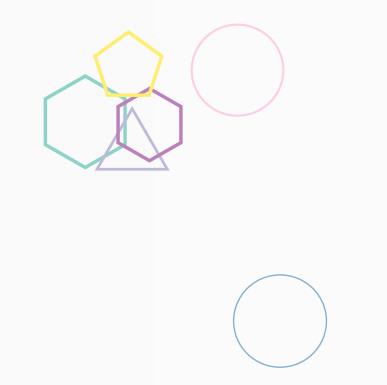[{"shape": "hexagon", "thickness": 2.5, "radius": 0.59, "center": [0.22, 0.684]}, {"shape": "triangle", "thickness": 2, "radius": 0.52, "center": [0.341, 0.613]}, {"shape": "circle", "thickness": 1, "radius": 0.6, "center": [0.723, 0.166]}, {"shape": "circle", "thickness": 1.5, "radius": 0.59, "center": [0.613, 0.818]}, {"shape": "hexagon", "thickness": 2.5, "radius": 0.47, "center": [0.386, 0.676]}, {"shape": "pentagon", "thickness": 2.5, "radius": 0.45, "center": [0.331, 0.826]}]